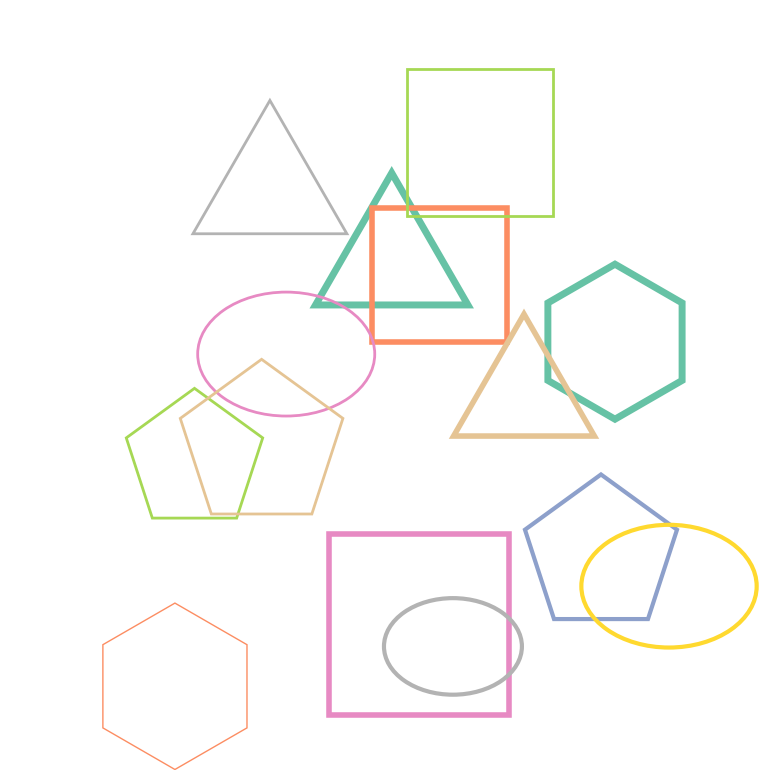[{"shape": "hexagon", "thickness": 2.5, "radius": 0.5, "center": [0.799, 0.556]}, {"shape": "triangle", "thickness": 2.5, "radius": 0.57, "center": [0.509, 0.661]}, {"shape": "square", "thickness": 2, "radius": 0.44, "center": [0.571, 0.643]}, {"shape": "hexagon", "thickness": 0.5, "radius": 0.54, "center": [0.227, 0.109]}, {"shape": "pentagon", "thickness": 1.5, "radius": 0.52, "center": [0.781, 0.28]}, {"shape": "square", "thickness": 2, "radius": 0.59, "center": [0.544, 0.189]}, {"shape": "oval", "thickness": 1, "radius": 0.57, "center": [0.372, 0.54]}, {"shape": "pentagon", "thickness": 1, "radius": 0.47, "center": [0.253, 0.403]}, {"shape": "square", "thickness": 1, "radius": 0.48, "center": [0.623, 0.815]}, {"shape": "oval", "thickness": 1.5, "radius": 0.57, "center": [0.869, 0.239]}, {"shape": "triangle", "thickness": 2, "radius": 0.53, "center": [0.681, 0.486]}, {"shape": "pentagon", "thickness": 1, "radius": 0.56, "center": [0.34, 0.422]}, {"shape": "triangle", "thickness": 1, "radius": 0.58, "center": [0.351, 0.754]}, {"shape": "oval", "thickness": 1.5, "radius": 0.45, "center": [0.588, 0.161]}]